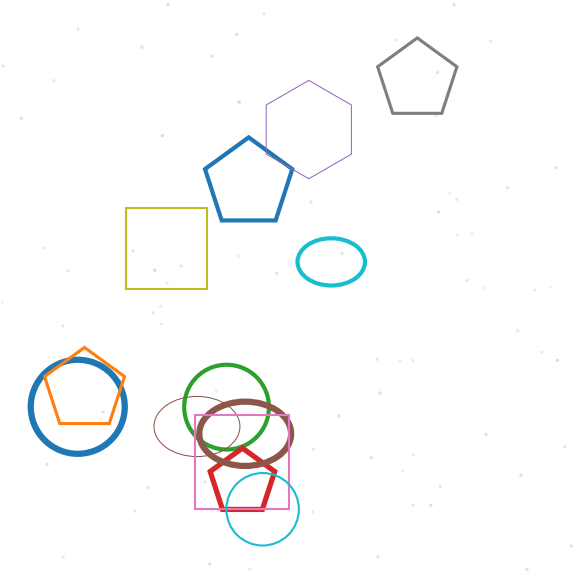[{"shape": "circle", "thickness": 3, "radius": 0.41, "center": [0.135, 0.295]}, {"shape": "pentagon", "thickness": 2, "radius": 0.4, "center": [0.431, 0.682]}, {"shape": "pentagon", "thickness": 1.5, "radius": 0.36, "center": [0.146, 0.325]}, {"shape": "circle", "thickness": 2, "radius": 0.37, "center": [0.392, 0.294]}, {"shape": "pentagon", "thickness": 2.5, "radius": 0.29, "center": [0.42, 0.165]}, {"shape": "hexagon", "thickness": 0.5, "radius": 0.43, "center": [0.535, 0.775]}, {"shape": "oval", "thickness": 0.5, "radius": 0.37, "center": [0.341, 0.261]}, {"shape": "oval", "thickness": 3, "radius": 0.4, "center": [0.425, 0.248]}, {"shape": "square", "thickness": 1, "radius": 0.41, "center": [0.419, 0.199]}, {"shape": "pentagon", "thickness": 1.5, "radius": 0.36, "center": [0.723, 0.861]}, {"shape": "square", "thickness": 1, "radius": 0.35, "center": [0.288, 0.569]}, {"shape": "circle", "thickness": 1, "radius": 0.31, "center": [0.455, 0.117]}, {"shape": "oval", "thickness": 2, "radius": 0.29, "center": [0.574, 0.546]}]